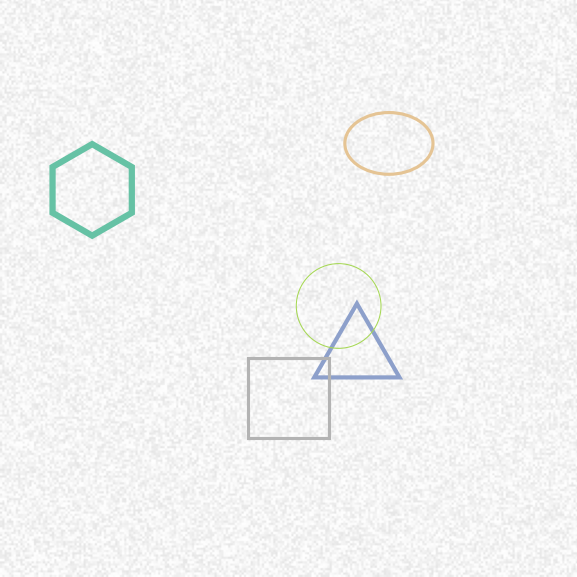[{"shape": "hexagon", "thickness": 3, "radius": 0.4, "center": [0.16, 0.67]}, {"shape": "triangle", "thickness": 2, "radius": 0.43, "center": [0.618, 0.388]}, {"shape": "circle", "thickness": 0.5, "radius": 0.37, "center": [0.586, 0.469]}, {"shape": "oval", "thickness": 1.5, "radius": 0.38, "center": [0.673, 0.751]}, {"shape": "square", "thickness": 1.5, "radius": 0.35, "center": [0.5, 0.31]}]